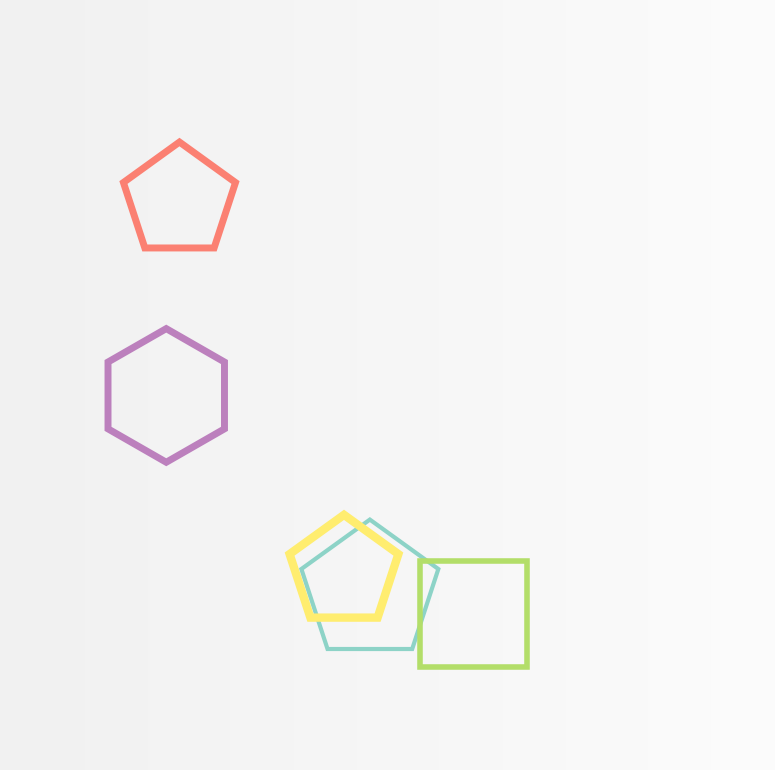[{"shape": "pentagon", "thickness": 1.5, "radius": 0.46, "center": [0.477, 0.232]}, {"shape": "pentagon", "thickness": 2.5, "radius": 0.38, "center": [0.232, 0.739]}, {"shape": "square", "thickness": 2, "radius": 0.34, "center": [0.611, 0.203]}, {"shape": "hexagon", "thickness": 2.5, "radius": 0.43, "center": [0.215, 0.486]}, {"shape": "pentagon", "thickness": 3, "radius": 0.37, "center": [0.444, 0.258]}]